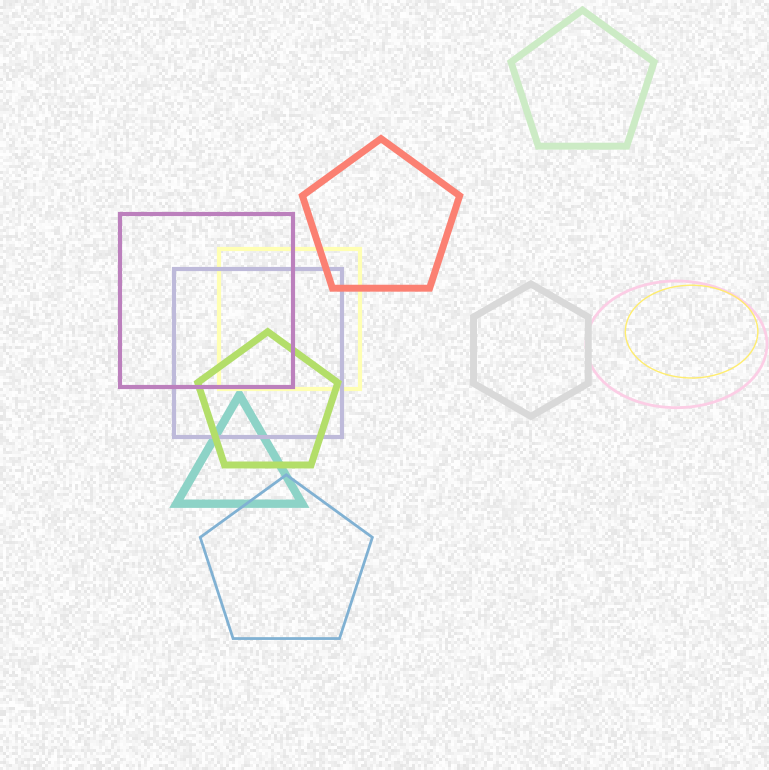[{"shape": "triangle", "thickness": 3, "radius": 0.47, "center": [0.311, 0.393]}, {"shape": "square", "thickness": 1.5, "radius": 0.46, "center": [0.376, 0.586]}, {"shape": "square", "thickness": 1.5, "radius": 0.55, "center": [0.335, 0.541]}, {"shape": "pentagon", "thickness": 2.5, "radius": 0.54, "center": [0.495, 0.713]}, {"shape": "pentagon", "thickness": 1, "radius": 0.59, "center": [0.372, 0.266]}, {"shape": "pentagon", "thickness": 2.5, "radius": 0.48, "center": [0.348, 0.474]}, {"shape": "oval", "thickness": 1, "radius": 0.59, "center": [0.879, 0.553]}, {"shape": "hexagon", "thickness": 2.5, "radius": 0.43, "center": [0.689, 0.545]}, {"shape": "square", "thickness": 1.5, "radius": 0.56, "center": [0.269, 0.609]}, {"shape": "pentagon", "thickness": 2.5, "radius": 0.49, "center": [0.757, 0.889]}, {"shape": "oval", "thickness": 0.5, "radius": 0.43, "center": [0.898, 0.569]}]